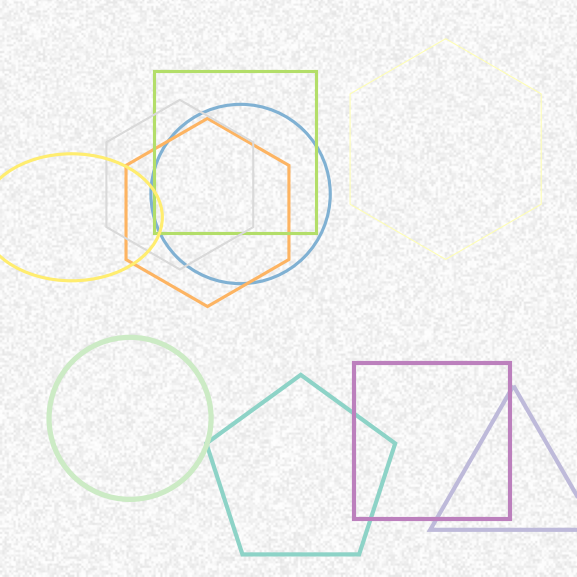[{"shape": "pentagon", "thickness": 2, "radius": 0.86, "center": [0.521, 0.178]}, {"shape": "hexagon", "thickness": 0.5, "radius": 0.96, "center": [0.772, 0.741]}, {"shape": "triangle", "thickness": 2, "radius": 0.83, "center": [0.889, 0.165]}, {"shape": "circle", "thickness": 1.5, "radius": 0.78, "center": [0.417, 0.663]}, {"shape": "hexagon", "thickness": 1.5, "radius": 0.81, "center": [0.359, 0.631]}, {"shape": "square", "thickness": 1.5, "radius": 0.7, "center": [0.407, 0.735]}, {"shape": "hexagon", "thickness": 1, "radius": 0.73, "center": [0.311, 0.679]}, {"shape": "square", "thickness": 2, "radius": 0.68, "center": [0.748, 0.235]}, {"shape": "circle", "thickness": 2.5, "radius": 0.7, "center": [0.225, 0.275]}, {"shape": "oval", "thickness": 1.5, "radius": 0.79, "center": [0.124, 0.623]}]